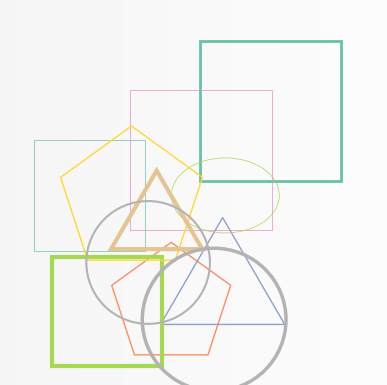[{"shape": "square", "thickness": 0.5, "radius": 0.72, "center": [0.231, 0.491]}, {"shape": "square", "thickness": 2, "radius": 0.91, "center": [0.697, 0.711]}, {"shape": "pentagon", "thickness": 1, "radius": 0.81, "center": [0.442, 0.209]}, {"shape": "triangle", "thickness": 1, "radius": 0.93, "center": [0.575, 0.25]}, {"shape": "square", "thickness": 0.5, "radius": 0.91, "center": [0.519, 0.585]}, {"shape": "oval", "thickness": 0.5, "radius": 0.7, "center": [0.582, 0.492]}, {"shape": "square", "thickness": 3, "radius": 0.71, "center": [0.275, 0.19]}, {"shape": "pentagon", "thickness": 1, "radius": 0.96, "center": [0.339, 0.48]}, {"shape": "triangle", "thickness": 3, "radius": 0.68, "center": [0.404, 0.421]}, {"shape": "circle", "thickness": 2.5, "radius": 0.93, "center": [0.553, 0.17]}, {"shape": "circle", "thickness": 1.5, "radius": 0.8, "center": [0.382, 0.318]}]